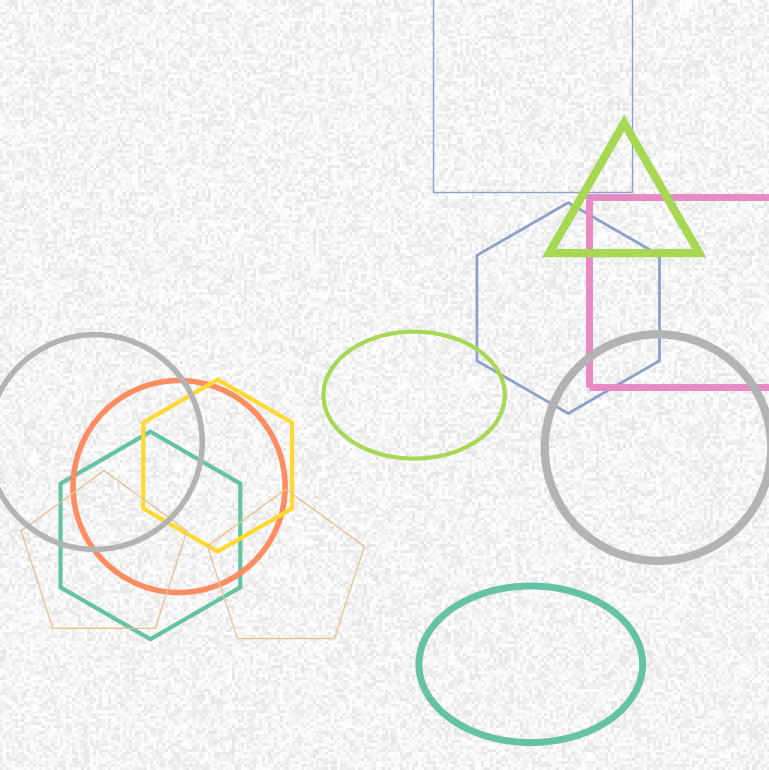[{"shape": "oval", "thickness": 2.5, "radius": 0.73, "center": [0.689, 0.137]}, {"shape": "hexagon", "thickness": 1.5, "radius": 0.67, "center": [0.195, 0.305]}, {"shape": "circle", "thickness": 2, "radius": 0.69, "center": [0.233, 0.368]}, {"shape": "square", "thickness": 0.5, "radius": 0.64, "center": [0.691, 0.88]}, {"shape": "hexagon", "thickness": 1, "radius": 0.68, "center": [0.738, 0.6]}, {"shape": "square", "thickness": 2.5, "radius": 0.62, "center": [0.888, 0.621]}, {"shape": "triangle", "thickness": 3, "radius": 0.56, "center": [0.811, 0.728]}, {"shape": "oval", "thickness": 1.5, "radius": 0.59, "center": [0.538, 0.487]}, {"shape": "hexagon", "thickness": 1.5, "radius": 0.56, "center": [0.283, 0.395]}, {"shape": "pentagon", "thickness": 0.5, "radius": 0.57, "center": [0.135, 0.276]}, {"shape": "pentagon", "thickness": 0.5, "radius": 0.54, "center": [0.371, 0.257]}, {"shape": "circle", "thickness": 3, "radius": 0.74, "center": [0.855, 0.419]}, {"shape": "circle", "thickness": 2, "radius": 0.7, "center": [0.123, 0.426]}]